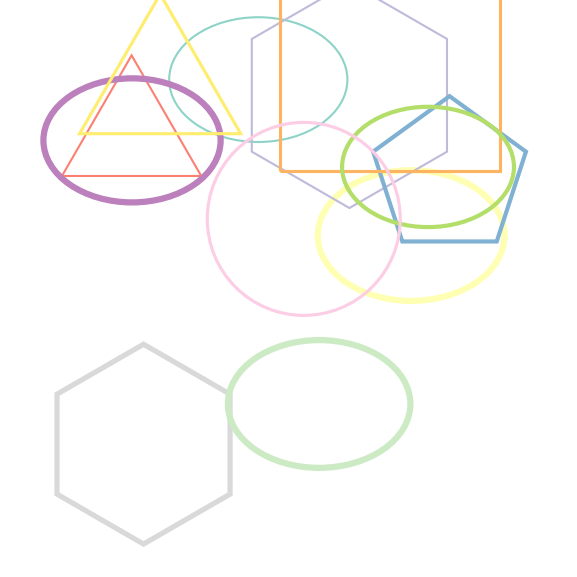[{"shape": "oval", "thickness": 1, "radius": 0.77, "center": [0.447, 0.861]}, {"shape": "oval", "thickness": 3, "radius": 0.81, "center": [0.712, 0.591]}, {"shape": "hexagon", "thickness": 1, "radius": 0.98, "center": [0.605, 0.834]}, {"shape": "triangle", "thickness": 1, "radius": 0.7, "center": [0.228, 0.764]}, {"shape": "pentagon", "thickness": 2, "radius": 0.7, "center": [0.778, 0.694]}, {"shape": "square", "thickness": 1.5, "radius": 0.95, "center": [0.676, 0.894]}, {"shape": "oval", "thickness": 2, "radius": 0.74, "center": [0.741, 0.71]}, {"shape": "circle", "thickness": 1.5, "radius": 0.84, "center": [0.526, 0.62]}, {"shape": "hexagon", "thickness": 2.5, "radius": 0.87, "center": [0.249, 0.23]}, {"shape": "oval", "thickness": 3, "radius": 0.77, "center": [0.229, 0.756]}, {"shape": "oval", "thickness": 3, "radius": 0.79, "center": [0.553, 0.3]}, {"shape": "triangle", "thickness": 1.5, "radius": 0.81, "center": [0.277, 0.848]}]